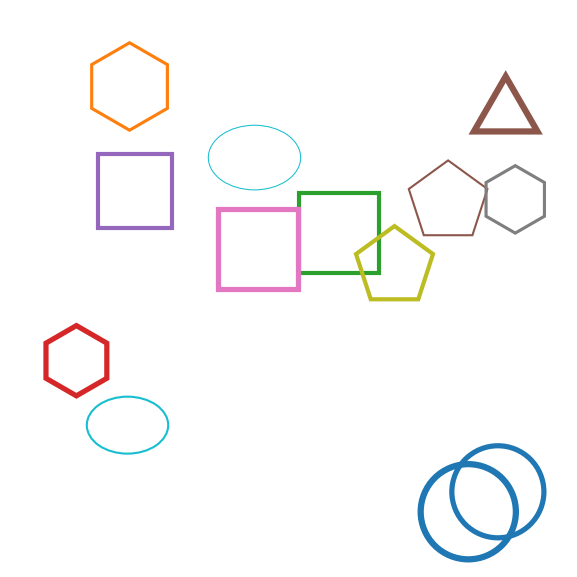[{"shape": "circle", "thickness": 2.5, "radius": 0.4, "center": [0.862, 0.148]}, {"shape": "circle", "thickness": 3, "radius": 0.41, "center": [0.811, 0.113]}, {"shape": "hexagon", "thickness": 1.5, "radius": 0.38, "center": [0.224, 0.849]}, {"shape": "square", "thickness": 2, "radius": 0.34, "center": [0.587, 0.596]}, {"shape": "hexagon", "thickness": 2.5, "radius": 0.3, "center": [0.132, 0.375]}, {"shape": "square", "thickness": 2, "radius": 0.32, "center": [0.234, 0.668]}, {"shape": "pentagon", "thickness": 1, "radius": 0.36, "center": [0.776, 0.65]}, {"shape": "triangle", "thickness": 3, "radius": 0.32, "center": [0.876, 0.803]}, {"shape": "square", "thickness": 2.5, "radius": 0.35, "center": [0.447, 0.568]}, {"shape": "hexagon", "thickness": 1.5, "radius": 0.29, "center": [0.892, 0.654]}, {"shape": "pentagon", "thickness": 2, "radius": 0.35, "center": [0.683, 0.538]}, {"shape": "oval", "thickness": 0.5, "radius": 0.4, "center": [0.441, 0.726]}, {"shape": "oval", "thickness": 1, "radius": 0.35, "center": [0.221, 0.263]}]